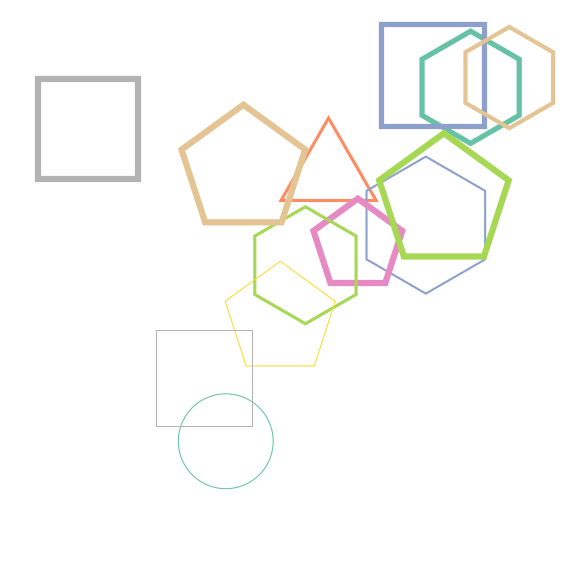[{"shape": "hexagon", "thickness": 2.5, "radius": 0.49, "center": [0.815, 0.848]}, {"shape": "circle", "thickness": 0.5, "radius": 0.41, "center": [0.391, 0.235]}, {"shape": "triangle", "thickness": 1.5, "radius": 0.48, "center": [0.569, 0.7]}, {"shape": "square", "thickness": 2.5, "radius": 0.45, "center": [0.749, 0.869]}, {"shape": "hexagon", "thickness": 1, "radius": 0.59, "center": [0.737, 0.609]}, {"shape": "pentagon", "thickness": 3, "radius": 0.4, "center": [0.62, 0.574]}, {"shape": "pentagon", "thickness": 3, "radius": 0.59, "center": [0.769, 0.65]}, {"shape": "hexagon", "thickness": 1.5, "radius": 0.51, "center": [0.529, 0.54]}, {"shape": "pentagon", "thickness": 0.5, "radius": 0.5, "center": [0.485, 0.447]}, {"shape": "pentagon", "thickness": 3, "radius": 0.56, "center": [0.421, 0.705]}, {"shape": "hexagon", "thickness": 2, "radius": 0.44, "center": [0.882, 0.865]}, {"shape": "square", "thickness": 0.5, "radius": 0.42, "center": [0.354, 0.345]}, {"shape": "square", "thickness": 3, "radius": 0.43, "center": [0.152, 0.776]}]